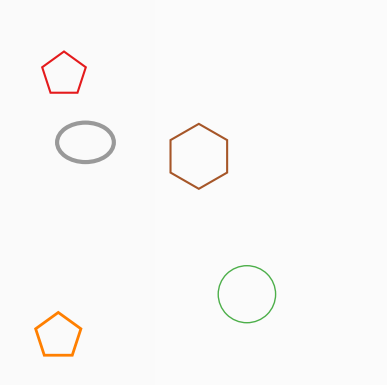[{"shape": "pentagon", "thickness": 1.5, "radius": 0.3, "center": [0.165, 0.807]}, {"shape": "circle", "thickness": 1, "radius": 0.37, "center": [0.637, 0.236]}, {"shape": "pentagon", "thickness": 2, "radius": 0.31, "center": [0.15, 0.127]}, {"shape": "hexagon", "thickness": 1.5, "radius": 0.42, "center": [0.513, 0.594]}, {"shape": "oval", "thickness": 3, "radius": 0.37, "center": [0.221, 0.63]}]